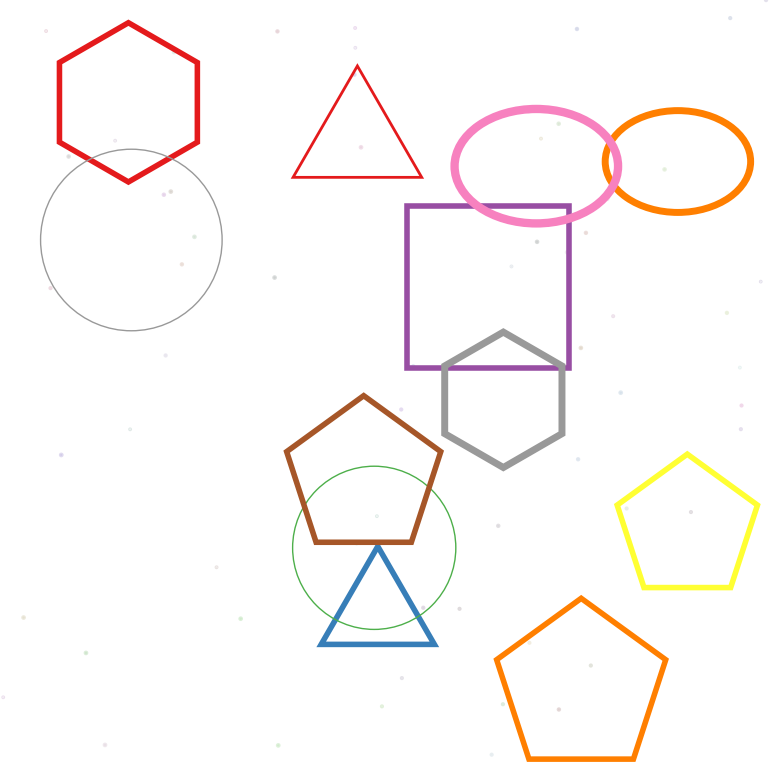[{"shape": "hexagon", "thickness": 2, "radius": 0.52, "center": [0.167, 0.867]}, {"shape": "triangle", "thickness": 1, "radius": 0.48, "center": [0.464, 0.818]}, {"shape": "triangle", "thickness": 2, "radius": 0.42, "center": [0.491, 0.206]}, {"shape": "circle", "thickness": 0.5, "radius": 0.53, "center": [0.486, 0.289]}, {"shape": "square", "thickness": 2, "radius": 0.53, "center": [0.634, 0.628]}, {"shape": "oval", "thickness": 2.5, "radius": 0.47, "center": [0.88, 0.79]}, {"shape": "pentagon", "thickness": 2, "radius": 0.58, "center": [0.755, 0.108]}, {"shape": "pentagon", "thickness": 2, "radius": 0.48, "center": [0.893, 0.314]}, {"shape": "pentagon", "thickness": 2, "radius": 0.53, "center": [0.472, 0.381]}, {"shape": "oval", "thickness": 3, "radius": 0.53, "center": [0.697, 0.784]}, {"shape": "circle", "thickness": 0.5, "radius": 0.59, "center": [0.171, 0.688]}, {"shape": "hexagon", "thickness": 2.5, "radius": 0.44, "center": [0.654, 0.481]}]